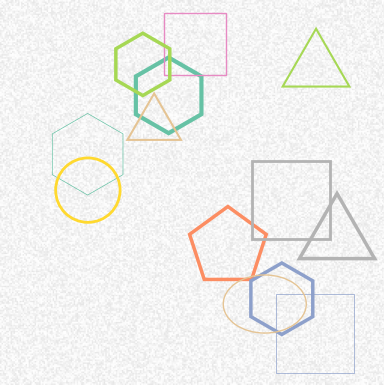[{"shape": "hexagon", "thickness": 0.5, "radius": 0.53, "center": [0.228, 0.599]}, {"shape": "hexagon", "thickness": 3, "radius": 0.49, "center": [0.438, 0.752]}, {"shape": "pentagon", "thickness": 2.5, "radius": 0.52, "center": [0.592, 0.359]}, {"shape": "hexagon", "thickness": 2.5, "radius": 0.46, "center": [0.732, 0.224]}, {"shape": "square", "thickness": 0.5, "radius": 0.51, "center": [0.818, 0.134]}, {"shape": "square", "thickness": 1, "radius": 0.4, "center": [0.507, 0.885]}, {"shape": "hexagon", "thickness": 2.5, "radius": 0.4, "center": [0.371, 0.833]}, {"shape": "triangle", "thickness": 1.5, "radius": 0.5, "center": [0.821, 0.825]}, {"shape": "circle", "thickness": 2, "radius": 0.42, "center": [0.228, 0.506]}, {"shape": "triangle", "thickness": 1.5, "radius": 0.4, "center": [0.4, 0.677]}, {"shape": "oval", "thickness": 1, "radius": 0.54, "center": [0.688, 0.21]}, {"shape": "triangle", "thickness": 2.5, "radius": 0.56, "center": [0.875, 0.385]}, {"shape": "square", "thickness": 2, "radius": 0.51, "center": [0.756, 0.48]}]